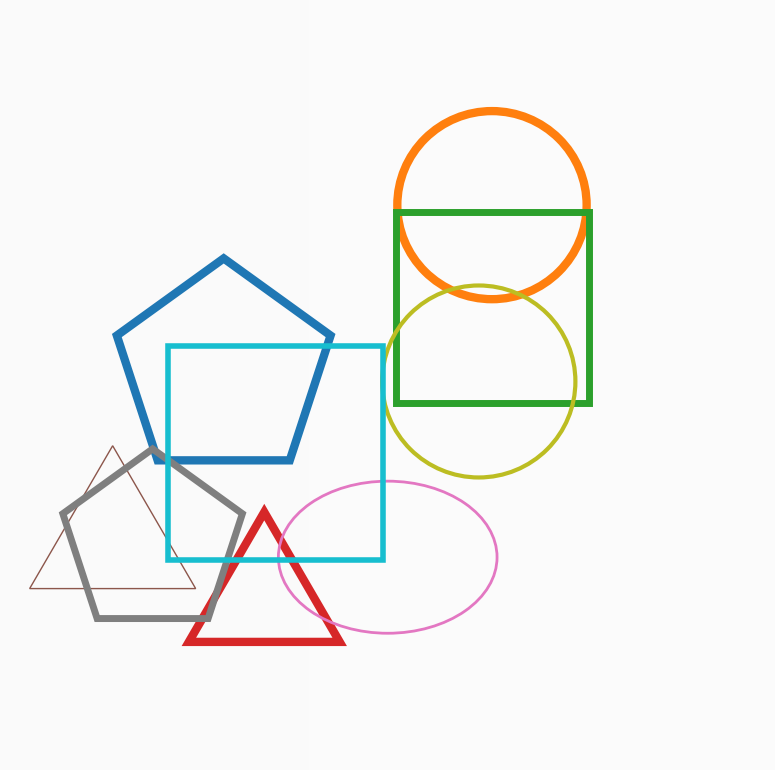[{"shape": "pentagon", "thickness": 3, "radius": 0.72, "center": [0.289, 0.519]}, {"shape": "circle", "thickness": 3, "radius": 0.61, "center": [0.635, 0.734]}, {"shape": "square", "thickness": 2.5, "radius": 0.62, "center": [0.636, 0.601]}, {"shape": "triangle", "thickness": 3, "radius": 0.56, "center": [0.341, 0.223]}, {"shape": "triangle", "thickness": 0.5, "radius": 0.62, "center": [0.145, 0.297]}, {"shape": "oval", "thickness": 1, "radius": 0.71, "center": [0.5, 0.276]}, {"shape": "pentagon", "thickness": 2.5, "radius": 0.61, "center": [0.197, 0.295]}, {"shape": "circle", "thickness": 1.5, "radius": 0.62, "center": [0.618, 0.505]}, {"shape": "square", "thickness": 2, "radius": 0.69, "center": [0.356, 0.412]}]